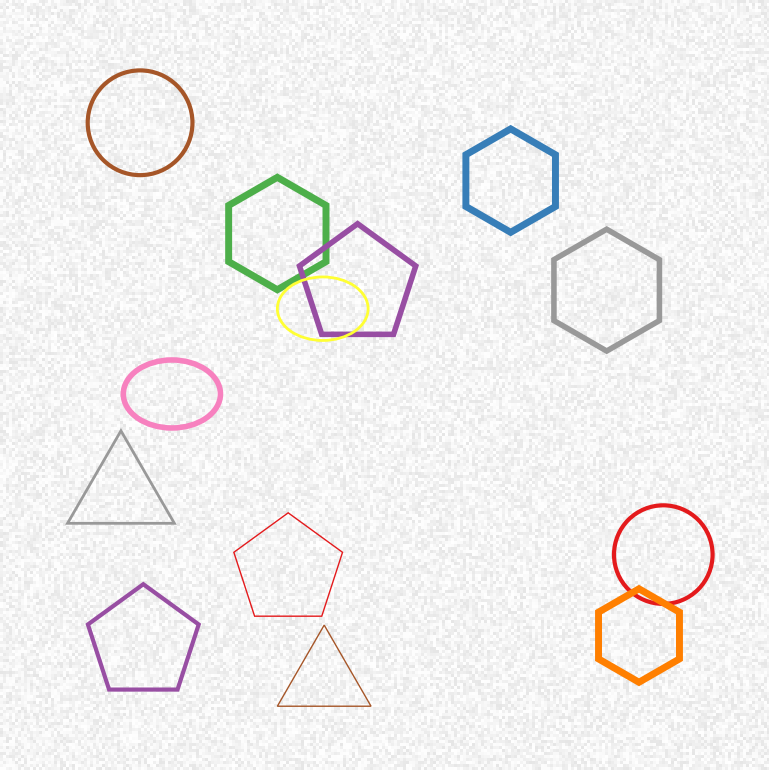[{"shape": "pentagon", "thickness": 0.5, "radius": 0.37, "center": [0.374, 0.26]}, {"shape": "circle", "thickness": 1.5, "radius": 0.32, "center": [0.861, 0.28]}, {"shape": "hexagon", "thickness": 2.5, "radius": 0.34, "center": [0.663, 0.765]}, {"shape": "hexagon", "thickness": 2.5, "radius": 0.36, "center": [0.36, 0.697]}, {"shape": "pentagon", "thickness": 2, "radius": 0.4, "center": [0.464, 0.63]}, {"shape": "pentagon", "thickness": 1.5, "radius": 0.38, "center": [0.186, 0.166]}, {"shape": "hexagon", "thickness": 2.5, "radius": 0.3, "center": [0.83, 0.175]}, {"shape": "oval", "thickness": 1, "radius": 0.29, "center": [0.419, 0.599]}, {"shape": "circle", "thickness": 1.5, "radius": 0.34, "center": [0.182, 0.841]}, {"shape": "triangle", "thickness": 0.5, "radius": 0.35, "center": [0.421, 0.118]}, {"shape": "oval", "thickness": 2, "radius": 0.32, "center": [0.223, 0.488]}, {"shape": "triangle", "thickness": 1, "radius": 0.4, "center": [0.157, 0.36]}, {"shape": "hexagon", "thickness": 2, "radius": 0.4, "center": [0.788, 0.623]}]